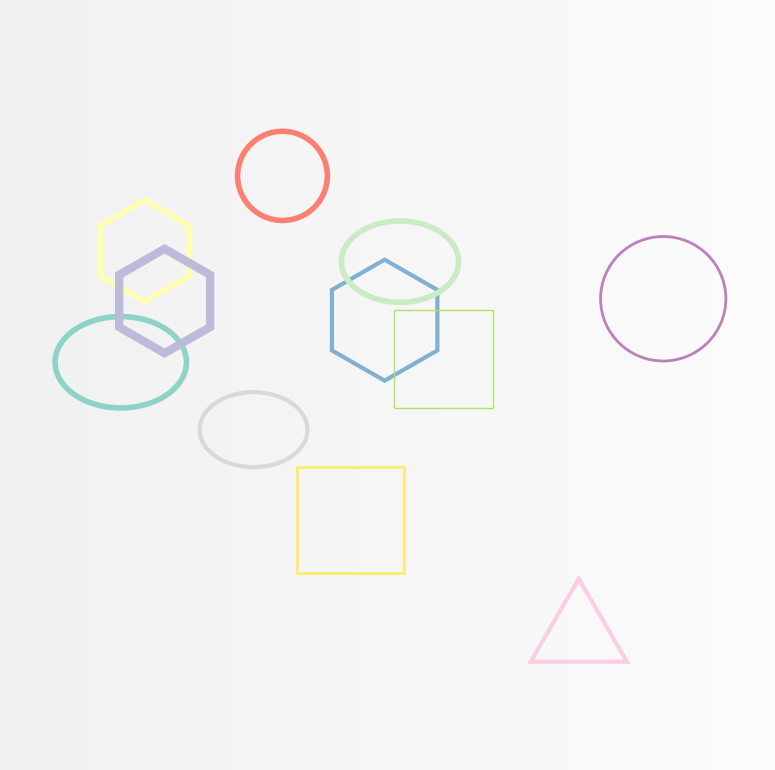[{"shape": "oval", "thickness": 2, "radius": 0.42, "center": [0.156, 0.53]}, {"shape": "hexagon", "thickness": 2, "radius": 0.33, "center": [0.187, 0.674]}, {"shape": "hexagon", "thickness": 3, "radius": 0.34, "center": [0.212, 0.609]}, {"shape": "circle", "thickness": 2, "radius": 0.29, "center": [0.365, 0.772]}, {"shape": "hexagon", "thickness": 1.5, "radius": 0.39, "center": [0.496, 0.584]}, {"shape": "square", "thickness": 0.5, "radius": 0.32, "center": [0.572, 0.534]}, {"shape": "triangle", "thickness": 1.5, "radius": 0.36, "center": [0.747, 0.176]}, {"shape": "oval", "thickness": 1.5, "radius": 0.35, "center": [0.327, 0.442]}, {"shape": "circle", "thickness": 1, "radius": 0.4, "center": [0.856, 0.612]}, {"shape": "oval", "thickness": 2, "radius": 0.38, "center": [0.516, 0.66]}, {"shape": "square", "thickness": 1, "radius": 0.34, "center": [0.452, 0.324]}]